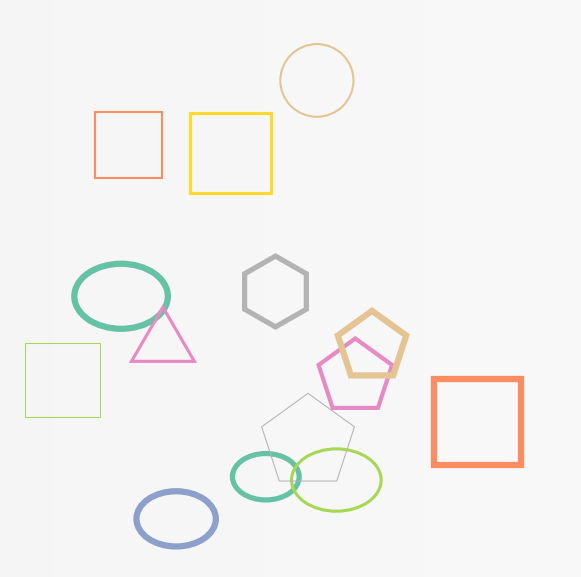[{"shape": "oval", "thickness": 3, "radius": 0.4, "center": [0.208, 0.486]}, {"shape": "oval", "thickness": 2.5, "radius": 0.29, "center": [0.457, 0.174]}, {"shape": "square", "thickness": 3, "radius": 0.37, "center": [0.822, 0.269]}, {"shape": "square", "thickness": 1, "radius": 0.29, "center": [0.221, 0.749]}, {"shape": "oval", "thickness": 3, "radius": 0.34, "center": [0.303, 0.101]}, {"shape": "triangle", "thickness": 1.5, "radius": 0.31, "center": [0.28, 0.405]}, {"shape": "pentagon", "thickness": 2, "radius": 0.33, "center": [0.611, 0.347]}, {"shape": "square", "thickness": 0.5, "radius": 0.32, "center": [0.108, 0.341]}, {"shape": "oval", "thickness": 1.5, "radius": 0.39, "center": [0.579, 0.168]}, {"shape": "square", "thickness": 1.5, "radius": 0.35, "center": [0.397, 0.734]}, {"shape": "pentagon", "thickness": 3, "radius": 0.31, "center": [0.64, 0.399]}, {"shape": "circle", "thickness": 1, "radius": 0.31, "center": [0.545, 0.86]}, {"shape": "hexagon", "thickness": 2.5, "radius": 0.31, "center": [0.474, 0.494]}, {"shape": "pentagon", "thickness": 0.5, "radius": 0.42, "center": [0.53, 0.234]}]